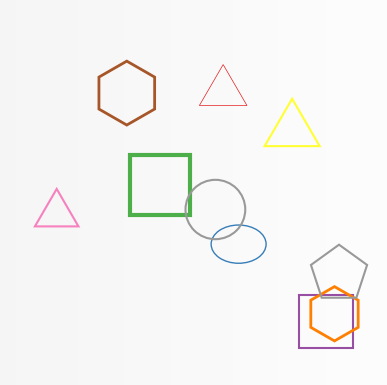[{"shape": "triangle", "thickness": 0.5, "radius": 0.35, "center": [0.576, 0.761]}, {"shape": "oval", "thickness": 1, "radius": 0.35, "center": [0.616, 0.366]}, {"shape": "square", "thickness": 3, "radius": 0.39, "center": [0.414, 0.519]}, {"shape": "square", "thickness": 1.5, "radius": 0.34, "center": [0.841, 0.166]}, {"shape": "hexagon", "thickness": 2, "radius": 0.35, "center": [0.863, 0.185]}, {"shape": "triangle", "thickness": 1.5, "radius": 0.41, "center": [0.754, 0.661]}, {"shape": "hexagon", "thickness": 2, "radius": 0.41, "center": [0.327, 0.758]}, {"shape": "triangle", "thickness": 1.5, "radius": 0.32, "center": [0.146, 0.444]}, {"shape": "circle", "thickness": 1.5, "radius": 0.39, "center": [0.556, 0.456]}, {"shape": "pentagon", "thickness": 1.5, "radius": 0.38, "center": [0.875, 0.288]}]